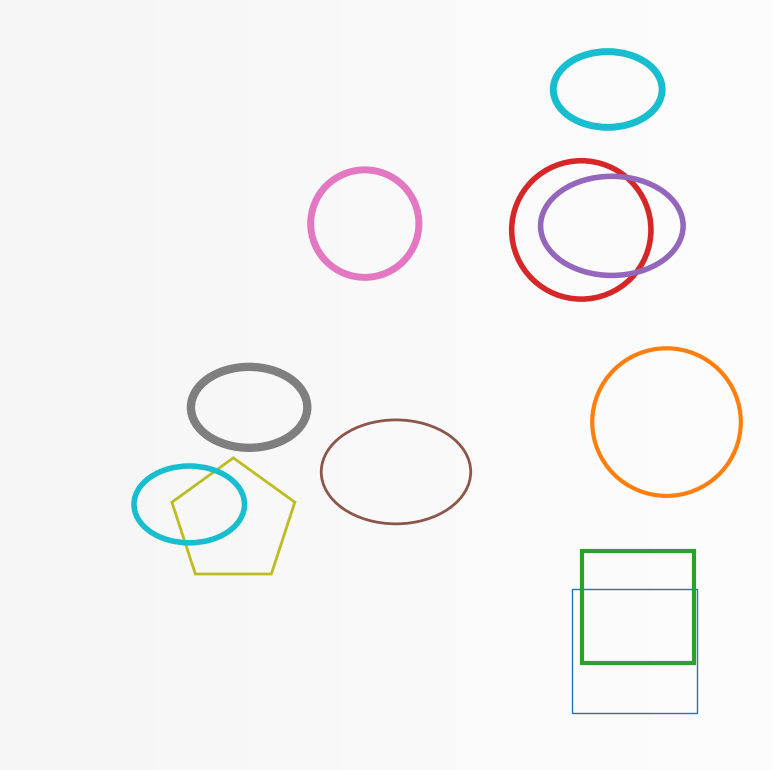[{"shape": "square", "thickness": 0.5, "radius": 0.4, "center": [0.819, 0.154]}, {"shape": "circle", "thickness": 1.5, "radius": 0.48, "center": [0.86, 0.452]}, {"shape": "square", "thickness": 1.5, "radius": 0.36, "center": [0.823, 0.212]}, {"shape": "circle", "thickness": 2, "radius": 0.45, "center": [0.75, 0.701]}, {"shape": "oval", "thickness": 2, "radius": 0.46, "center": [0.789, 0.707]}, {"shape": "oval", "thickness": 1, "radius": 0.48, "center": [0.511, 0.387]}, {"shape": "circle", "thickness": 2.5, "radius": 0.35, "center": [0.471, 0.71]}, {"shape": "oval", "thickness": 3, "radius": 0.38, "center": [0.321, 0.471]}, {"shape": "pentagon", "thickness": 1, "radius": 0.42, "center": [0.301, 0.322]}, {"shape": "oval", "thickness": 2, "radius": 0.36, "center": [0.244, 0.345]}, {"shape": "oval", "thickness": 2.5, "radius": 0.35, "center": [0.784, 0.884]}]